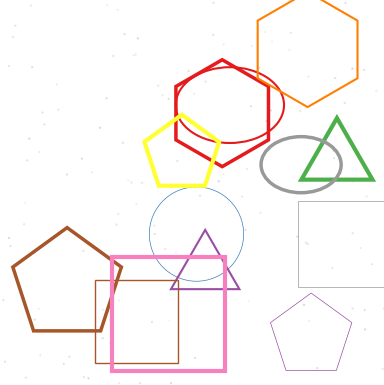[{"shape": "oval", "thickness": 1.5, "radius": 0.7, "center": [0.597, 0.727]}, {"shape": "hexagon", "thickness": 2.5, "radius": 0.69, "center": [0.577, 0.706]}, {"shape": "circle", "thickness": 0.5, "radius": 0.61, "center": [0.51, 0.392]}, {"shape": "triangle", "thickness": 3, "radius": 0.53, "center": [0.875, 0.587]}, {"shape": "pentagon", "thickness": 0.5, "radius": 0.56, "center": [0.808, 0.128]}, {"shape": "triangle", "thickness": 1.5, "radius": 0.51, "center": [0.533, 0.3]}, {"shape": "hexagon", "thickness": 1.5, "radius": 0.75, "center": [0.799, 0.872]}, {"shape": "pentagon", "thickness": 3, "radius": 0.51, "center": [0.472, 0.6]}, {"shape": "pentagon", "thickness": 2.5, "radius": 0.74, "center": [0.174, 0.261]}, {"shape": "square", "thickness": 1, "radius": 0.54, "center": [0.355, 0.165]}, {"shape": "square", "thickness": 3, "radius": 0.74, "center": [0.437, 0.184]}, {"shape": "square", "thickness": 0.5, "radius": 0.56, "center": [0.885, 0.365]}, {"shape": "oval", "thickness": 2.5, "radius": 0.52, "center": [0.782, 0.572]}]